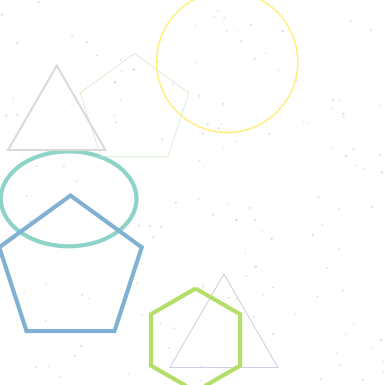[{"shape": "oval", "thickness": 3, "radius": 0.88, "center": [0.178, 0.484]}, {"shape": "triangle", "thickness": 0.5, "radius": 0.81, "center": [0.582, 0.126]}, {"shape": "pentagon", "thickness": 3, "radius": 0.97, "center": [0.183, 0.298]}, {"shape": "hexagon", "thickness": 3, "radius": 0.67, "center": [0.508, 0.117]}, {"shape": "triangle", "thickness": 1.5, "radius": 0.73, "center": [0.147, 0.683]}, {"shape": "pentagon", "thickness": 0.5, "radius": 0.74, "center": [0.349, 0.713]}, {"shape": "circle", "thickness": 1, "radius": 0.92, "center": [0.59, 0.839]}]